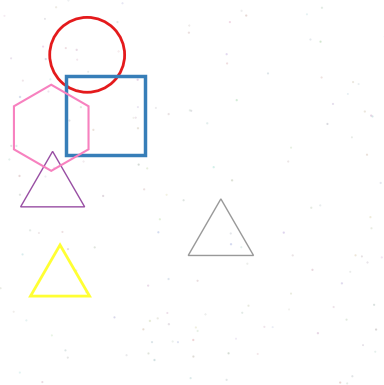[{"shape": "circle", "thickness": 2, "radius": 0.49, "center": [0.226, 0.858]}, {"shape": "square", "thickness": 2.5, "radius": 0.51, "center": [0.274, 0.701]}, {"shape": "triangle", "thickness": 1, "radius": 0.48, "center": [0.137, 0.511]}, {"shape": "triangle", "thickness": 2, "radius": 0.44, "center": [0.156, 0.275]}, {"shape": "hexagon", "thickness": 1.5, "radius": 0.56, "center": [0.133, 0.668]}, {"shape": "triangle", "thickness": 1, "radius": 0.49, "center": [0.574, 0.385]}]